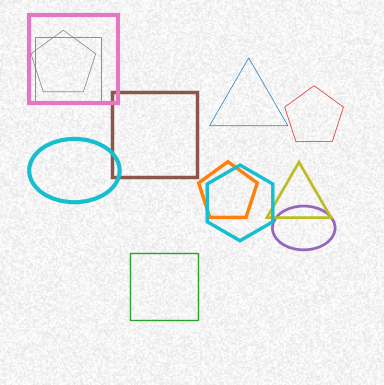[{"shape": "square", "thickness": 0.5, "radius": 0.43, "center": [0.177, 0.818]}, {"shape": "triangle", "thickness": 0.5, "radius": 0.59, "center": [0.646, 0.732]}, {"shape": "pentagon", "thickness": 2.5, "radius": 0.4, "center": [0.592, 0.5]}, {"shape": "square", "thickness": 1, "radius": 0.44, "center": [0.426, 0.255]}, {"shape": "pentagon", "thickness": 0.5, "radius": 0.4, "center": [0.816, 0.697]}, {"shape": "oval", "thickness": 2, "radius": 0.41, "center": [0.789, 0.408]}, {"shape": "square", "thickness": 2.5, "radius": 0.55, "center": [0.401, 0.65]}, {"shape": "square", "thickness": 3, "radius": 0.57, "center": [0.191, 0.847]}, {"shape": "pentagon", "thickness": 0.5, "radius": 0.44, "center": [0.164, 0.833]}, {"shape": "triangle", "thickness": 2, "radius": 0.48, "center": [0.777, 0.483]}, {"shape": "hexagon", "thickness": 2.5, "radius": 0.49, "center": [0.623, 0.473]}, {"shape": "oval", "thickness": 3, "radius": 0.59, "center": [0.193, 0.557]}]